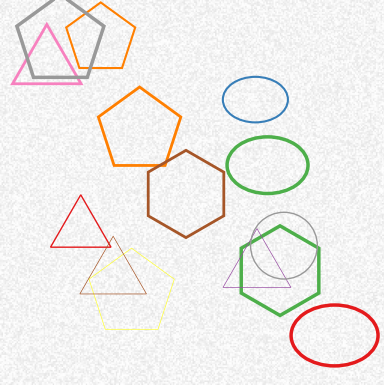[{"shape": "oval", "thickness": 2.5, "radius": 0.56, "center": [0.869, 0.129]}, {"shape": "triangle", "thickness": 1, "radius": 0.45, "center": [0.21, 0.403]}, {"shape": "oval", "thickness": 1.5, "radius": 0.42, "center": [0.663, 0.741]}, {"shape": "oval", "thickness": 2.5, "radius": 0.53, "center": [0.695, 0.571]}, {"shape": "hexagon", "thickness": 2.5, "radius": 0.58, "center": [0.727, 0.297]}, {"shape": "triangle", "thickness": 0.5, "radius": 0.51, "center": [0.667, 0.304]}, {"shape": "pentagon", "thickness": 1.5, "radius": 0.47, "center": [0.262, 0.9]}, {"shape": "pentagon", "thickness": 2, "radius": 0.56, "center": [0.363, 0.661]}, {"shape": "pentagon", "thickness": 0.5, "radius": 0.58, "center": [0.342, 0.239]}, {"shape": "hexagon", "thickness": 2, "radius": 0.57, "center": [0.483, 0.496]}, {"shape": "triangle", "thickness": 0.5, "radius": 0.5, "center": [0.294, 0.286]}, {"shape": "triangle", "thickness": 2, "radius": 0.51, "center": [0.122, 0.834]}, {"shape": "circle", "thickness": 1, "radius": 0.43, "center": [0.738, 0.362]}, {"shape": "pentagon", "thickness": 2.5, "radius": 0.59, "center": [0.157, 0.895]}]